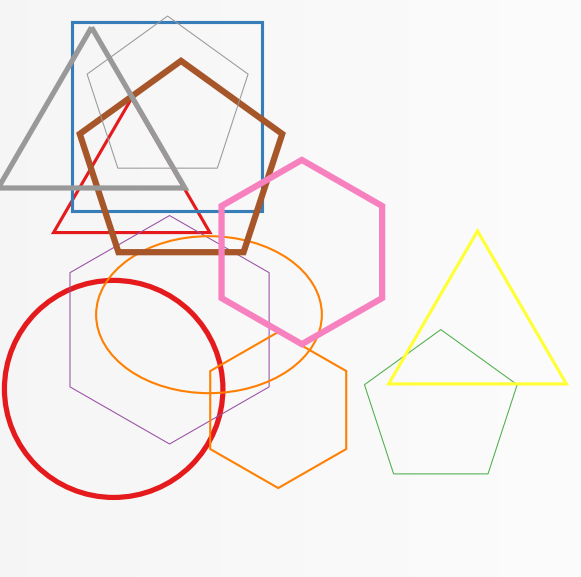[{"shape": "circle", "thickness": 2.5, "radius": 0.94, "center": [0.196, 0.326]}, {"shape": "triangle", "thickness": 1.5, "radius": 0.78, "center": [0.227, 0.674]}, {"shape": "square", "thickness": 1.5, "radius": 0.82, "center": [0.287, 0.797]}, {"shape": "pentagon", "thickness": 0.5, "radius": 0.69, "center": [0.758, 0.29]}, {"shape": "hexagon", "thickness": 0.5, "radius": 0.99, "center": [0.292, 0.428]}, {"shape": "hexagon", "thickness": 1, "radius": 0.68, "center": [0.479, 0.289]}, {"shape": "oval", "thickness": 1, "radius": 0.97, "center": [0.36, 0.454]}, {"shape": "triangle", "thickness": 1.5, "radius": 0.88, "center": [0.822, 0.423]}, {"shape": "pentagon", "thickness": 3, "radius": 0.92, "center": [0.311, 0.711]}, {"shape": "hexagon", "thickness": 3, "radius": 0.8, "center": [0.519, 0.563]}, {"shape": "triangle", "thickness": 2.5, "radius": 0.93, "center": [0.158, 0.766]}, {"shape": "pentagon", "thickness": 0.5, "radius": 0.73, "center": [0.288, 0.826]}]